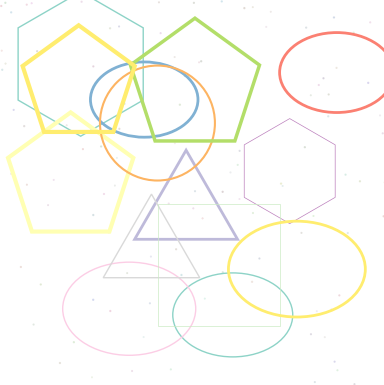[{"shape": "oval", "thickness": 1, "radius": 0.78, "center": [0.605, 0.182]}, {"shape": "hexagon", "thickness": 1, "radius": 0.94, "center": [0.21, 0.834]}, {"shape": "pentagon", "thickness": 3, "radius": 0.86, "center": [0.184, 0.537]}, {"shape": "triangle", "thickness": 2, "radius": 0.77, "center": [0.483, 0.456]}, {"shape": "oval", "thickness": 2, "radius": 0.74, "center": [0.875, 0.812]}, {"shape": "oval", "thickness": 2, "radius": 0.7, "center": [0.375, 0.741]}, {"shape": "circle", "thickness": 1.5, "radius": 0.75, "center": [0.409, 0.68]}, {"shape": "pentagon", "thickness": 2.5, "radius": 0.88, "center": [0.506, 0.776]}, {"shape": "oval", "thickness": 1, "radius": 0.86, "center": [0.336, 0.198]}, {"shape": "triangle", "thickness": 1, "radius": 0.72, "center": [0.393, 0.351]}, {"shape": "hexagon", "thickness": 0.5, "radius": 0.68, "center": [0.752, 0.556]}, {"shape": "square", "thickness": 0.5, "radius": 0.79, "center": [0.569, 0.312]}, {"shape": "oval", "thickness": 2, "radius": 0.89, "center": [0.771, 0.301]}, {"shape": "pentagon", "thickness": 3, "radius": 0.77, "center": [0.204, 0.781]}]